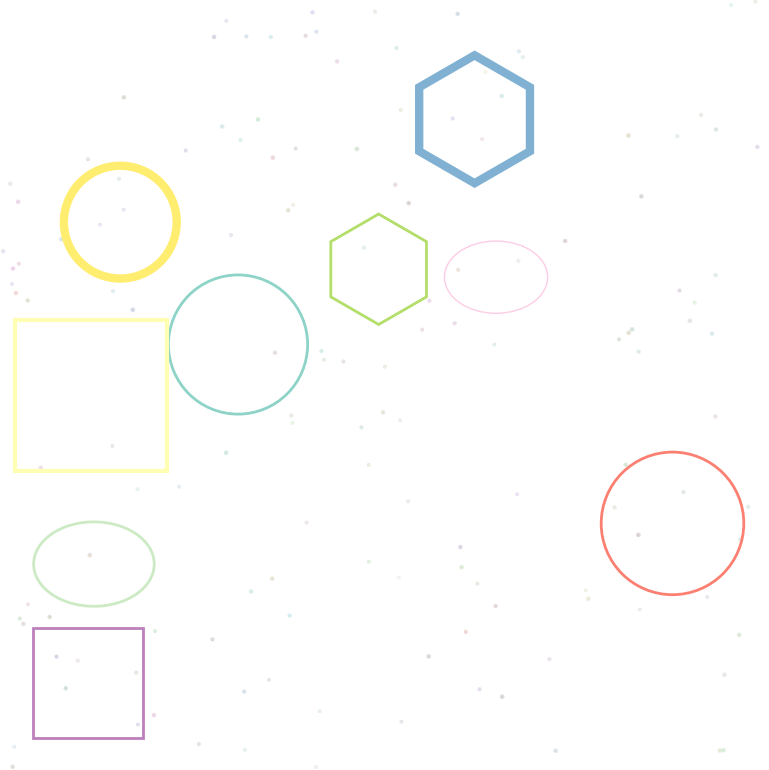[{"shape": "circle", "thickness": 1, "radius": 0.45, "center": [0.309, 0.553]}, {"shape": "square", "thickness": 1.5, "radius": 0.49, "center": [0.118, 0.486]}, {"shape": "circle", "thickness": 1, "radius": 0.46, "center": [0.873, 0.32]}, {"shape": "hexagon", "thickness": 3, "radius": 0.42, "center": [0.616, 0.845]}, {"shape": "hexagon", "thickness": 1, "radius": 0.36, "center": [0.492, 0.65]}, {"shape": "oval", "thickness": 0.5, "radius": 0.34, "center": [0.644, 0.64]}, {"shape": "square", "thickness": 1, "radius": 0.36, "center": [0.115, 0.113]}, {"shape": "oval", "thickness": 1, "radius": 0.39, "center": [0.122, 0.267]}, {"shape": "circle", "thickness": 3, "radius": 0.37, "center": [0.156, 0.712]}]